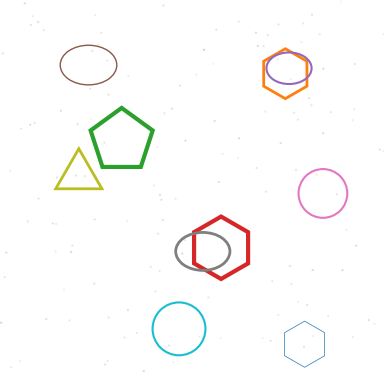[{"shape": "hexagon", "thickness": 0.5, "radius": 0.3, "center": [0.791, 0.106]}, {"shape": "hexagon", "thickness": 2, "radius": 0.32, "center": [0.741, 0.809]}, {"shape": "pentagon", "thickness": 3, "radius": 0.42, "center": [0.316, 0.635]}, {"shape": "hexagon", "thickness": 3, "radius": 0.41, "center": [0.574, 0.356]}, {"shape": "oval", "thickness": 1.5, "radius": 0.29, "center": [0.751, 0.823]}, {"shape": "oval", "thickness": 1, "radius": 0.37, "center": [0.23, 0.831]}, {"shape": "circle", "thickness": 1.5, "radius": 0.32, "center": [0.839, 0.498]}, {"shape": "oval", "thickness": 2, "radius": 0.35, "center": [0.527, 0.347]}, {"shape": "triangle", "thickness": 2, "radius": 0.35, "center": [0.205, 0.544]}, {"shape": "circle", "thickness": 1.5, "radius": 0.34, "center": [0.465, 0.146]}]